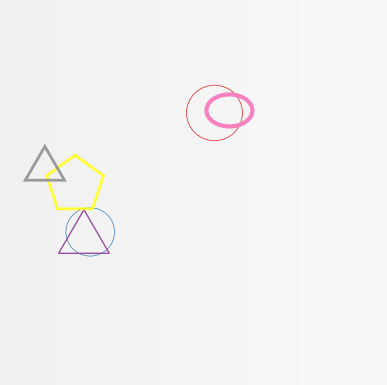[{"shape": "circle", "thickness": 0.5, "radius": 0.36, "center": [0.553, 0.707]}, {"shape": "circle", "thickness": 0.5, "radius": 0.31, "center": [0.233, 0.398]}, {"shape": "triangle", "thickness": 1, "radius": 0.38, "center": [0.217, 0.38]}, {"shape": "pentagon", "thickness": 2, "radius": 0.38, "center": [0.194, 0.52]}, {"shape": "oval", "thickness": 3, "radius": 0.3, "center": [0.592, 0.713]}, {"shape": "triangle", "thickness": 2, "radius": 0.29, "center": [0.116, 0.561]}]